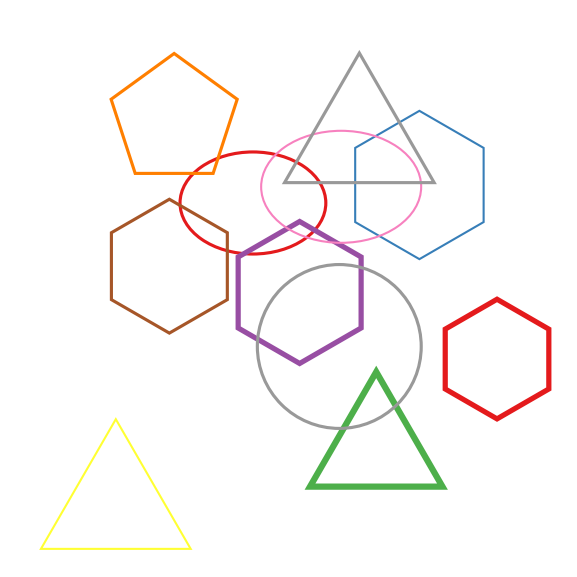[{"shape": "oval", "thickness": 1.5, "radius": 0.63, "center": [0.438, 0.648]}, {"shape": "hexagon", "thickness": 2.5, "radius": 0.52, "center": [0.861, 0.377]}, {"shape": "hexagon", "thickness": 1, "radius": 0.64, "center": [0.726, 0.679]}, {"shape": "triangle", "thickness": 3, "radius": 0.66, "center": [0.651, 0.223]}, {"shape": "hexagon", "thickness": 2.5, "radius": 0.61, "center": [0.519, 0.493]}, {"shape": "pentagon", "thickness": 1.5, "radius": 0.57, "center": [0.302, 0.792]}, {"shape": "triangle", "thickness": 1, "radius": 0.75, "center": [0.201, 0.124]}, {"shape": "hexagon", "thickness": 1.5, "radius": 0.58, "center": [0.293, 0.538]}, {"shape": "oval", "thickness": 1, "radius": 0.69, "center": [0.591, 0.676]}, {"shape": "circle", "thickness": 1.5, "radius": 0.71, "center": [0.588, 0.399]}, {"shape": "triangle", "thickness": 1.5, "radius": 0.75, "center": [0.622, 0.758]}]